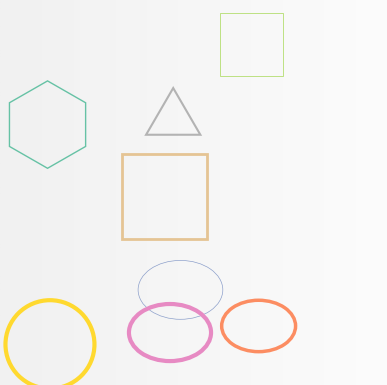[{"shape": "hexagon", "thickness": 1, "radius": 0.57, "center": [0.123, 0.676]}, {"shape": "oval", "thickness": 2.5, "radius": 0.48, "center": [0.667, 0.153]}, {"shape": "oval", "thickness": 0.5, "radius": 0.55, "center": [0.466, 0.247]}, {"shape": "oval", "thickness": 3, "radius": 0.53, "center": [0.439, 0.136]}, {"shape": "square", "thickness": 0.5, "radius": 0.41, "center": [0.649, 0.884]}, {"shape": "circle", "thickness": 3, "radius": 0.57, "center": [0.129, 0.105]}, {"shape": "square", "thickness": 2, "radius": 0.55, "center": [0.425, 0.49]}, {"shape": "triangle", "thickness": 1.5, "radius": 0.4, "center": [0.447, 0.69]}]